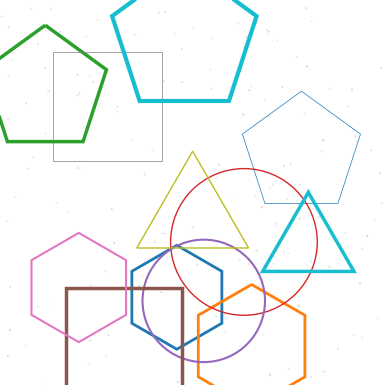[{"shape": "hexagon", "thickness": 2, "radius": 0.67, "center": [0.459, 0.228]}, {"shape": "pentagon", "thickness": 0.5, "radius": 0.81, "center": [0.783, 0.602]}, {"shape": "hexagon", "thickness": 2, "radius": 0.8, "center": [0.653, 0.101]}, {"shape": "pentagon", "thickness": 2.5, "radius": 0.84, "center": [0.118, 0.767]}, {"shape": "circle", "thickness": 1, "radius": 0.95, "center": [0.634, 0.372]}, {"shape": "circle", "thickness": 1.5, "radius": 0.8, "center": [0.529, 0.218]}, {"shape": "square", "thickness": 2.5, "radius": 0.75, "center": [0.322, 0.102]}, {"shape": "hexagon", "thickness": 1.5, "radius": 0.71, "center": [0.205, 0.253]}, {"shape": "square", "thickness": 0.5, "radius": 0.71, "center": [0.28, 0.724]}, {"shape": "triangle", "thickness": 1, "radius": 0.84, "center": [0.5, 0.44]}, {"shape": "triangle", "thickness": 2.5, "radius": 0.68, "center": [0.801, 0.363]}, {"shape": "pentagon", "thickness": 3, "radius": 0.99, "center": [0.479, 0.897]}]